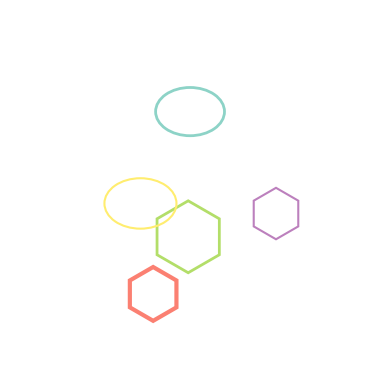[{"shape": "oval", "thickness": 2, "radius": 0.45, "center": [0.494, 0.71]}, {"shape": "hexagon", "thickness": 3, "radius": 0.35, "center": [0.398, 0.237]}, {"shape": "hexagon", "thickness": 2, "radius": 0.47, "center": [0.489, 0.385]}, {"shape": "hexagon", "thickness": 1.5, "radius": 0.33, "center": [0.717, 0.445]}, {"shape": "oval", "thickness": 1.5, "radius": 0.47, "center": [0.365, 0.472]}]